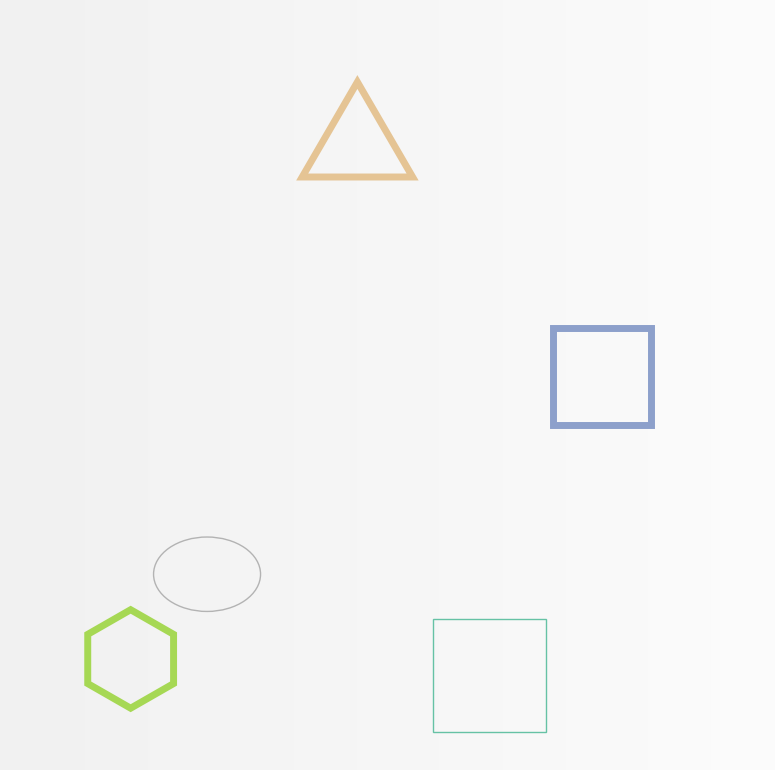[{"shape": "square", "thickness": 0.5, "radius": 0.37, "center": [0.632, 0.123]}, {"shape": "square", "thickness": 2.5, "radius": 0.31, "center": [0.777, 0.511]}, {"shape": "hexagon", "thickness": 2.5, "radius": 0.32, "center": [0.169, 0.144]}, {"shape": "triangle", "thickness": 2.5, "radius": 0.41, "center": [0.461, 0.811]}, {"shape": "oval", "thickness": 0.5, "radius": 0.35, "center": [0.267, 0.254]}]